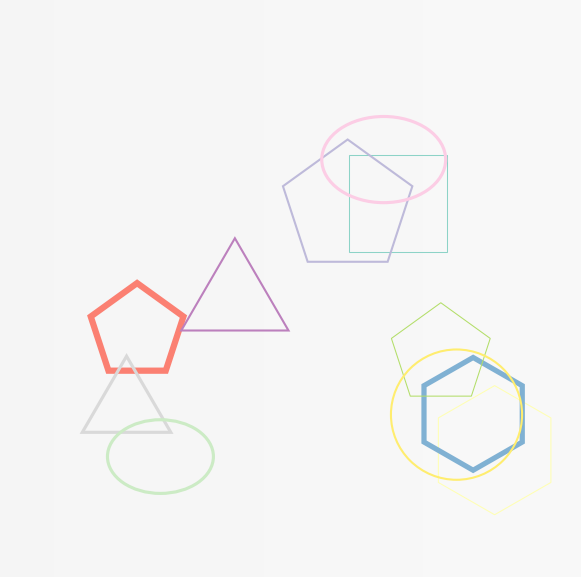[{"shape": "square", "thickness": 0.5, "radius": 0.42, "center": [0.685, 0.647]}, {"shape": "hexagon", "thickness": 0.5, "radius": 0.56, "center": [0.851, 0.22]}, {"shape": "pentagon", "thickness": 1, "radius": 0.59, "center": [0.598, 0.641]}, {"shape": "pentagon", "thickness": 3, "radius": 0.42, "center": [0.236, 0.425]}, {"shape": "hexagon", "thickness": 2.5, "radius": 0.49, "center": [0.814, 0.282]}, {"shape": "pentagon", "thickness": 0.5, "radius": 0.45, "center": [0.758, 0.386]}, {"shape": "oval", "thickness": 1.5, "radius": 0.53, "center": [0.66, 0.723]}, {"shape": "triangle", "thickness": 1.5, "radius": 0.44, "center": [0.218, 0.294]}, {"shape": "triangle", "thickness": 1, "radius": 0.53, "center": [0.404, 0.48]}, {"shape": "oval", "thickness": 1.5, "radius": 0.46, "center": [0.276, 0.209]}, {"shape": "circle", "thickness": 1, "radius": 0.56, "center": [0.785, 0.281]}]